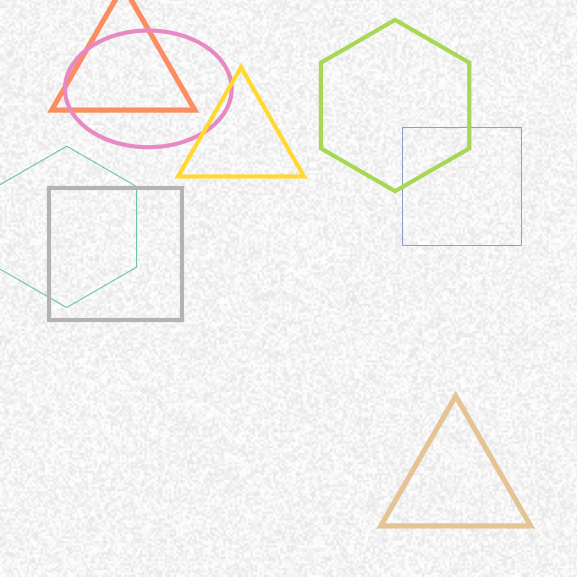[{"shape": "hexagon", "thickness": 0.5, "radius": 0.7, "center": [0.115, 0.606]}, {"shape": "triangle", "thickness": 2.5, "radius": 0.72, "center": [0.213, 0.88]}, {"shape": "square", "thickness": 0.5, "radius": 0.51, "center": [0.799, 0.677]}, {"shape": "oval", "thickness": 2, "radius": 0.72, "center": [0.257, 0.845]}, {"shape": "hexagon", "thickness": 2, "radius": 0.74, "center": [0.684, 0.816]}, {"shape": "triangle", "thickness": 2, "radius": 0.63, "center": [0.417, 0.757]}, {"shape": "triangle", "thickness": 2.5, "radius": 0.75, "center": [0.789, 0.163]}, {"shape": "square", "thickness": 2, "radius": 0.57, "center": [0.2, 0.559]}]